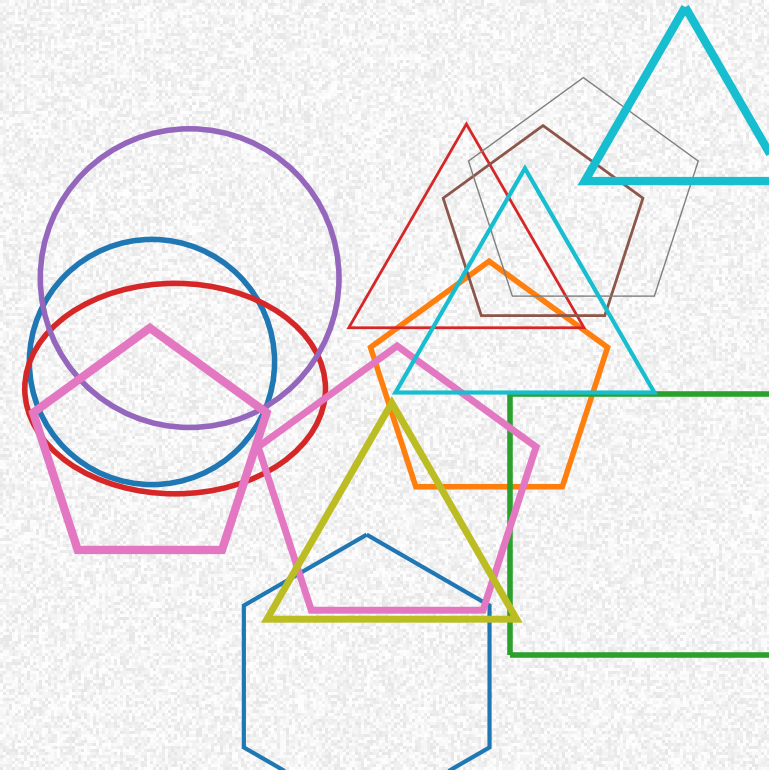[{"shape": "hexagon", "thickness": 1.5, "radius": 0.92, "center": [0.476, 0.121]}, {"shape": "circle", "thickness": 2, "radius": 0.8, "center": [0.197, 0.53]}, {"shape": "pentagon", "thickness": 2, "radius": 0.81, "center": [0.635, 0.499]}, {"shape": "square", "thickness": 2, "radius": 0.85, "center": [0.831, 0.319]}, {"shape": "oval", "thickness": 2, "radius": 0.98, "center": [0.227, 0.495]}, {"shape": "triangle", "thickness": 1, "radius": 0.88, "center": [0.606, 0.663]}, {"shape": "circle", "thickness": 2, "radius": 0.97, "center": [0.246, 0.639]}, {"shape": "pentagon", "thickness": 1, "radius": 0.68, "center": [0.705, 0.7]}, {"shape": "pentagon", "thickness": 3, "radius": 0.8, "center": [0.195, 0.415]}, {"shape": "pentagon", "thickness": 2.5, "radius": 0.95, "center": [0.516, 0.361]}, {"shape": "pentagon", "thickness": 0.5, "radius": 0.78, "center": [0.758, 0.742]}, {"shape": "triangle", "thickness": 2.5, "radius": 0.94, "center": [0.509, 0.289]}, {"shape": "triangle", "thickness": 3, "radius": 0.75, "center": [0.89, 0.84]}, {"shape": "triangle", "thickness": 1.5, "radius": 0.97, "center": [0.682, 0.587]}]